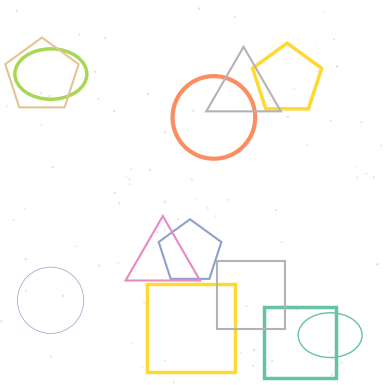[{"shape": "square", "thickness": 2.5, "radius": 0.46, "center": [0.779, 0.111]}, {"shape": "oval", "thickness": 1, "radius": 0.42, "center": [0.857, 0.129]}, {"shape": "circle", "thickness": 3, "radius": 0.54, "center": [0.555, 0.695]}, {"shape": "circle", "thickness": 0.5, "radius": 0.43, "center": [0.131, 0.22]}, {"shape": "pentagon", "thickness": 1.5, "radius": 0.43, "center": [0.494, 0.345]}, {"shape": "triangle", "thickness": 1.5, "radius": 0.56, "center": [0.423, 0.327]}, {"shape": "oval", "thickness": 2.5, "radius": 0.47, "center": [0.132, 0.808]}, {"shape": "square", "thickness": 2.5, "radius": 0.57, "center": [0.497, 0.147]}, {"shape": "pentagon", "thickness": 2.5, "radius": 0.47, "center": [0.746, 0.794]}, {"shape": "pentagon", "thickness": 1.5, "radius": 0.5, "center": [0.109, 0.802]}, {"shape": "triangle", "thickness": 1.5, "radius": 0.56, "center": [0.633, 0.767]}, {"shape": "square", "thickness": 1.5, "radius": 0.44, "center": [0.651, 0.234]}]